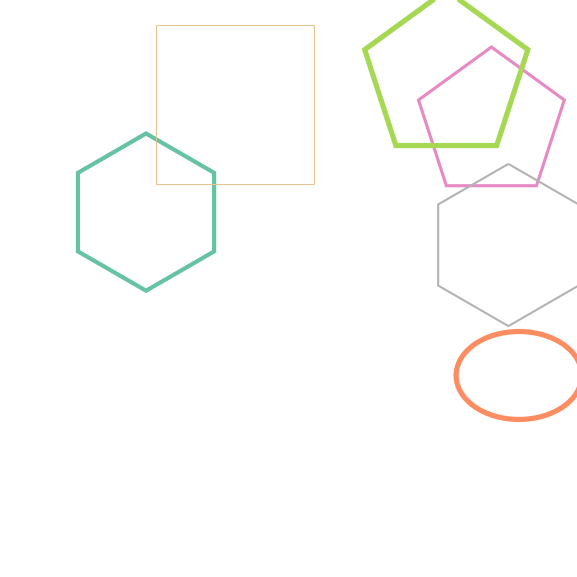[{"shape": "hexagon", "thickness": 2, "radius": 0.68, "center": [0.253, 0.632]}, {"shape": "oval", "thickness": 2.5, "radius": 0.54, "center": [0.899, 0.349]}, {"shape": "pentagon", "thickness": 1.5, "radius": 0.66, "center": [0.851, 0.785]}, {"shape": "pentagon", "thickness": 2.5, "radius": 0.74, "center": [0.773, 0.867]}, {"shape": "square", "thickness": 0.5, "radius": 0.69, "center": [0.407, 0.818]}, {"shape": "hexagon", "thickness": 1, "radius": 0.7, "center": [0.88, 0.575]}]